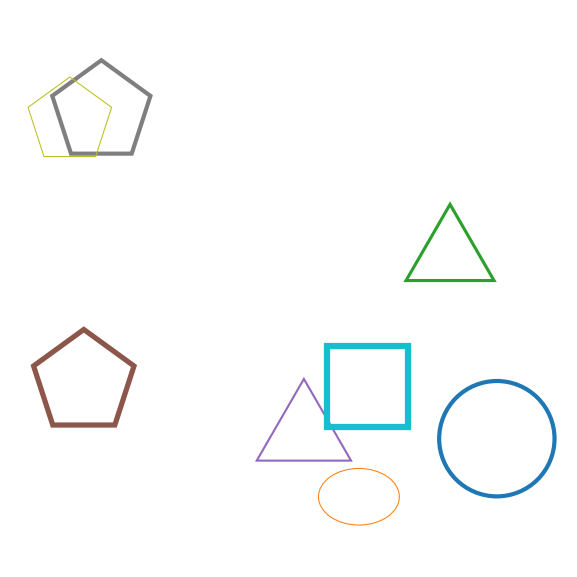[{"shape": "circle", "thickness": 2, "radius": 0.5, "center": [0.86, 0.239]}, {"shape": "oval", "thickness": 0.5, "radius": 0.35, "center": [0.622, 0.139]}, {"shape": "triangle", "thickness": 1.5, "radius": 0.44, "center": [0.779, 0.557]}, {"shape": "triangle", "thickness": 1, "radius": 0.47, "center": [0.526, 0.249]}, {"shape": "pentagon", "thickness": 2.5, "radius": 0.46, "center": [0.145, 0.337]}, {"shape": "pentagon", "thickness": 2, "radius": 0.45, "center": [0.176, 0.805]}, {"shape": "pentagon", "thickness": 0.5, "radius": 0.38, "center": [0.121, 0.79]}, {"shape": "square", "thickness": 3, "radius": 0.35, "center": [0.636, 0.33]}]